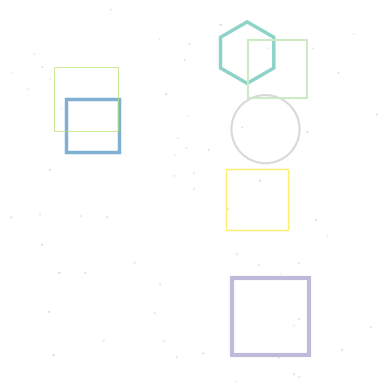[{"shape": "hexagon", "thickness": 2.5, "radius": 0.4, "center": [0.642, 0.863]}, {"shape": "square", "thickness": 3, "radius": 0.5, "center": [0.703, 0.178]}, {"shape": "square", "thickness": 2.5, "radius": 0.35, "center": [0.24, 0.675]}, {"shape": "square", "thickness": 0.5, "radius": 0.41, "center": [0.223, 0.743]}, {"shape": "circle", "thickness": 1.5, "radius": 0.44, "center": [0.69, 0.664]}, {"shape": "square", "thickness": 1.5, "radius": 0.38, "center": [0.721, 0.822]}, {"shape": "square", "thickness": 1, "radius": 0.4, "center": [0.667, 0.482]}]